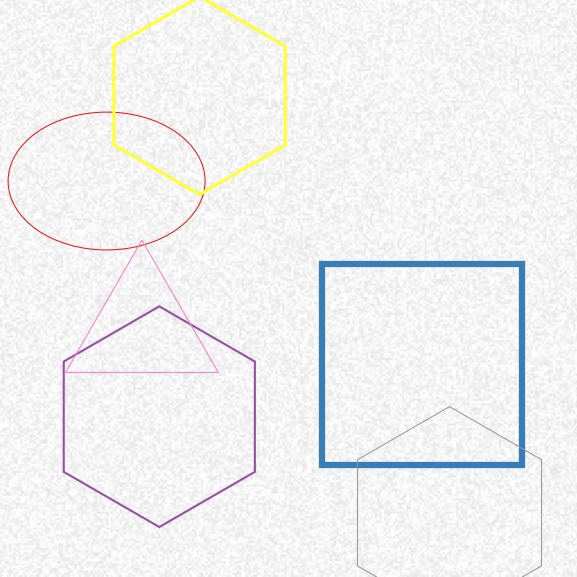[{"shape": "oval", "thickness": 0.5, "radius": 0.85, "center": [0.185, 0.686]}, {"shape": "square", "thickness": 3, "radius": 0.87, "center": [0.731, 0.368]}, {"shape": "hexagon", "thickness": 1, "radius": 0.96, "center": [0.276, 0.278]}, {"shape": "hexagon", "thickness": 1.5, "radius": 0.86, "center": [0.346, 0.834]}, {"shape": "triangle", "thickness": 0.5, "radius": 0.76, "center": [0.246, 0.431]}, {"shape": "hexagon", "thickness": 0.5, "radius": 0.92, "center": [0.778, 0.111]}]